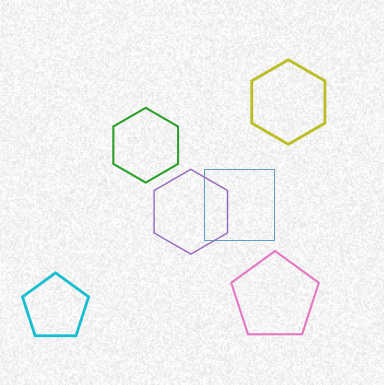[{"shape": "square", "thickness": 0.5, "radius": 0.46, "center": [0.621, 0.469]}, {"shape": "hexagon", "thickness": 1.5, "radius": 0.49, "center": [0.378, 0.623]}, {"shape": "hexagon", "thickness": 1, "radius": 0.55, "center": [0.496, 0.45]}, {"shape": "pentagon", "thickness": 1.5, "radius": 0.6, "center": [0.714, 0.228]}, {"shape": "hexagon", "thickness": 2, "radius": 0.55, "center": [0.749, 0.735]}, {"shape": "pentagon", "thickness": 2, "radius": 0.45, "center": [0.144, 0.201]}]